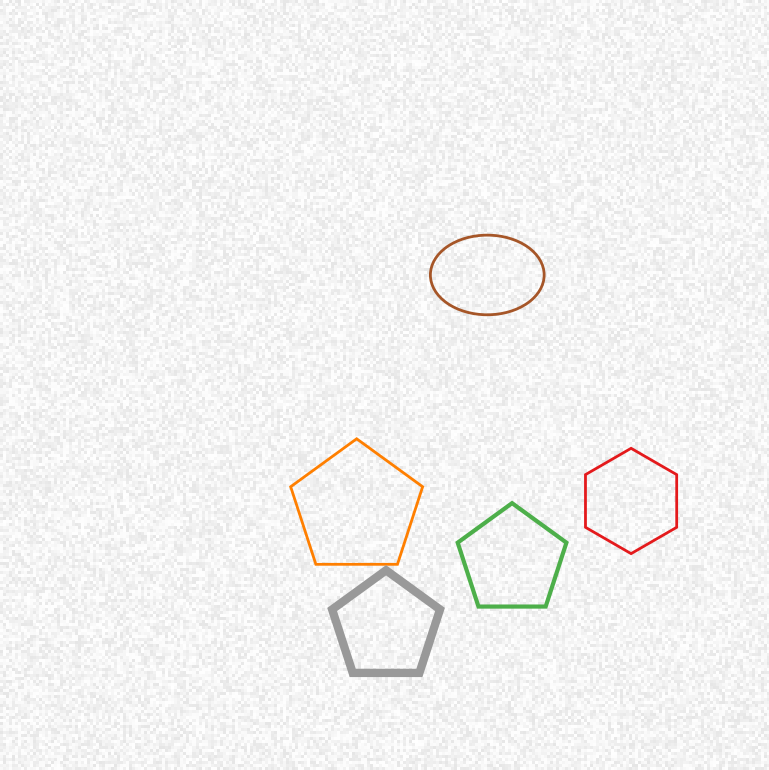[{"shape": "hexagon", "thickness": 1, "radius": 0.34, "center": [0.82, 0.349]}, {"shape": "pentagon", "thickness": 1.5, "radius": 0.37, "center": [0.665, 0.272]}, {"shape": "pentagon", "thickness": 1, "radius": 0.45, "center": [0.463, 0.34]}, {"shape": "oval", "thickness": 1, "radius": 0.37, "center": [0.633, 0.643]}, {"shape": "pentagon", "thickness": 3, "radius": 0.37, "center": [0.501, 0.186]}]